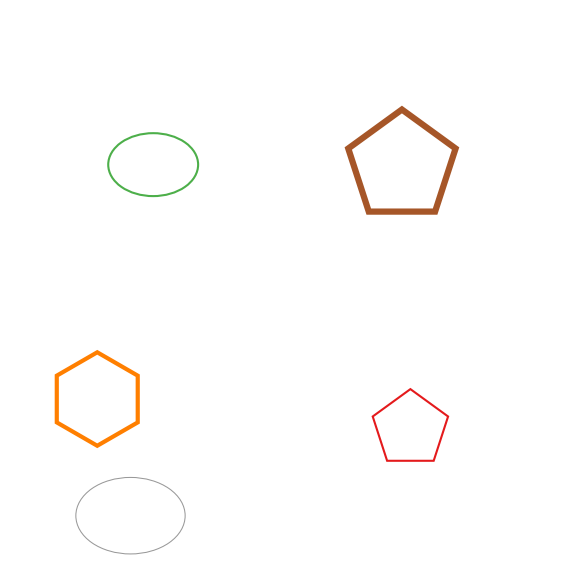[{"shape": "pentagon", "thickness": 1, "radius": 0.34, "center": [0.711, 0.257]}, {"shape": "oval", "thickness": 1, "radius": 0.39, "center": [0.265, 0.714]}, {"shape": "hexagon", "thickness": 2, "radius": 0.4, "center": [0.168, 0.308]}, {"shape": "pentagon", "thickness": 3, "radius": 0.49, "center": [0.696, 0.712]}, {"shape": "oval", "thickness": 0.5, "radius": 0.47, "center": [0.226, 0.106]}]